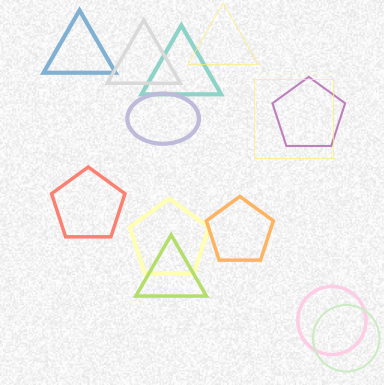[{"shape": "triangle", "thickness": 3, "radius": 0.6, "center": [0.471, 0.815]}, {"shape": "pentagon", "thickness": 3, "radius": 0.54, "center": [0.44, 0.376]}, {"shape": "oval", "thickness": 3, "radius": 0.47, "center": [0.424, 0.692]}, {"shape": "pentagon", "thickness": 2.5, "radius": 0.5, "center": [0.229, 0.466]}, {"shape": "triangle", "thickness": 3, "radius": 0.54, "center": [0.207, 0.865]}, {"shape": "pentagon", "thickness": 2.5, "radius": 0.46, "center": [0.623, 0.398]}, {"shape": "triangle", "thickness": 2.5, "radius": 0.53, "center": [0.445, 0.284]}, {"shape": "circle", "thickness": 2.5, "radius": 0.44, "center": [0.862, 0.168]}, {"shape": "triangle", "thickness": 2.5, "radius": 0.55, "center": [0.374, 0.839]}, {"shape": "pentagon", "thickness": 1.5, "radius": 0.5, "center": [0.802, 0.701]}, {"shape": "circle", "thickness": 1.5, "radius": 0.43, "center": [0.899, 0.121]}, {"shape": "square", "thickness": 0.5, "radius": 0.52, "center": [0.762, 0.692]}, {"shape": "triangle", "thickness": 0.5, "radius": 0.53, "center": [0.58, 0.885]}]